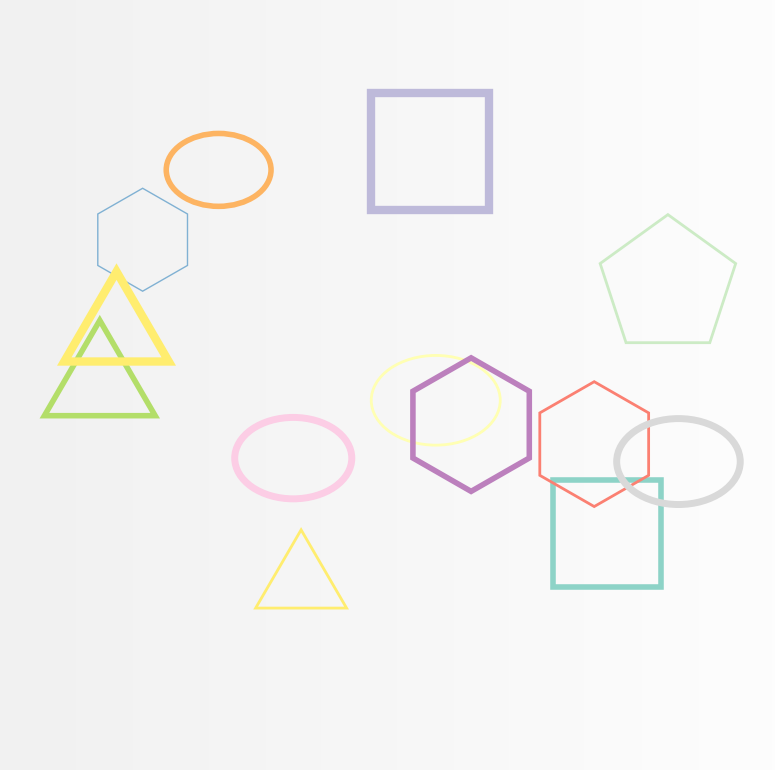[{"shape": "square", "thickness": 2, "radius": 0.35, "center": [0.783, 0.307]}, {"shape": "oval", "thickness": 1, "radius": 0.42, "center": [0.562, 0.48]}, {"shape": "square", "thickness": 3, "radius": 0.38, "center": [0.555, 0.803]}, {"shape": "hexagon", "thickness": 1, "radius": 0.41, "center": [0.767, 0.423]}, {"shape": "hexagon", "thickness": 0.5, "radius": 0.33, "center": [0.184, 0.689]}, {"shape": "oval", "thickness": 2, "radius": 0.34, "center": [0.282, 0.779]}, {"shape": "triangle", "thickness": 2, "radius": 0.41, "center": [0.129, 0.501]}, {"shape": "oval", "thickness": 2.5, "radius": 0.38, "center": [0.378, 0.405]}, {"shape": "oval", "thickness": 2.5, "radius": 0.4, "center": [0.875, 0.401]}, {"shape": "hexagon", "thickness": 2, "radius": 0.43, "center": [0.608, 0.449]}, {"shape": "pentagon", "thickness": 1, "radius": 0.46, "center": [0.862, 0.629]}, {"shape": "triangle", "thickness": 1, "radius": 0.34, "center": [0.389, 0.244]}, {"shape": "triangle", "thickness": 3, "radius": 0.39, "center": [0.15, 0.569]}]